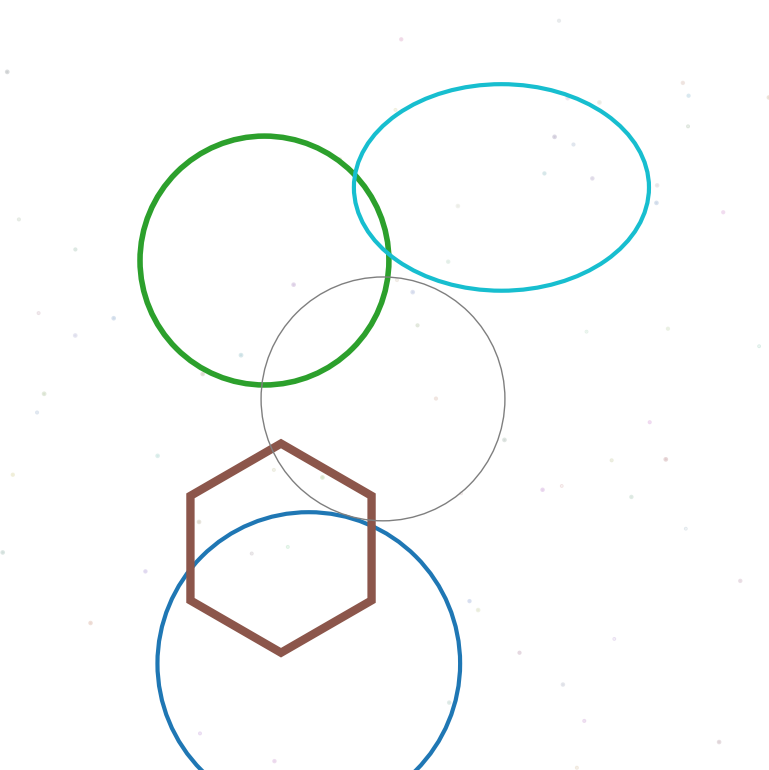[{"shape": "circle", "thickness": 1.5, "radius": 0.98, "center": [0.401, 0.138]}, {"shape": "circle", "thickness": 2, "radius": 0.81, "center": [0.343, 0.662]}, {"shape": "hexagon", "thickness": 3, "radius": 0.68, "center": [0.365, 0.288]}, {"shape": "circle", "thickness": 0.5, "radius": 0.79, "center": [0.497, 0.482]}, {"shape": "oval", "thickness": 1.5, "radius": 0.96, "center": [0.651, 0.757]}]